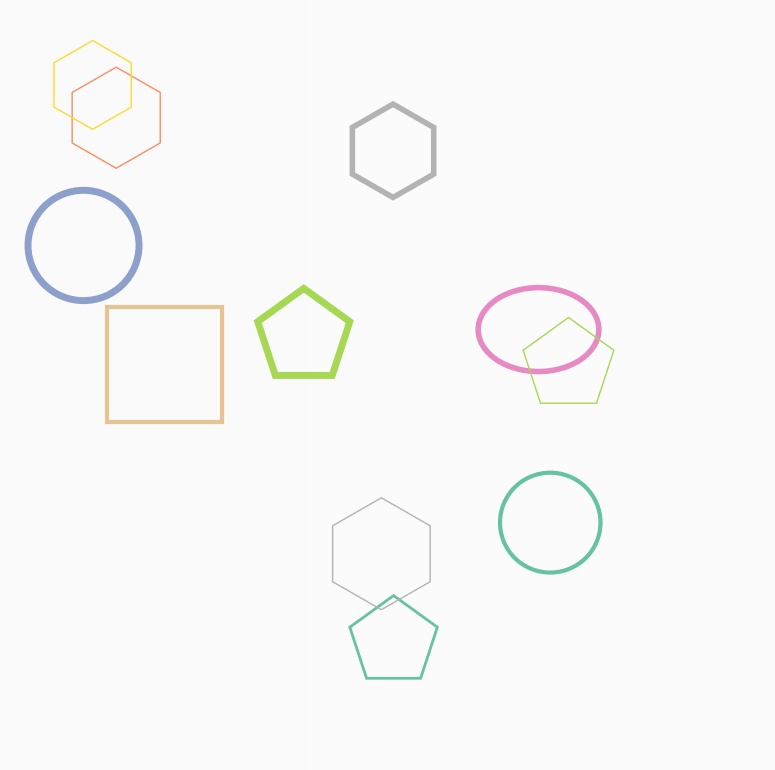[{"shape": "pentagon", "thickness": 1, "radius": 0.3, "center": [0.508, 0.167]}, {"shape": "circle", "thickness": 1.5, "radius": 0.32, "center": [0.71, 0.321]}, {"shape": "hexagon", "thickness": 0.5, "radius": 0.33, "center": [0.15, 0.847]}, {"shape": "circle", "thickness": 2.5, "radius": 0.36, "center": [0.108, 0.681]}, {"shape": "oval", "thickness": 2, "radius": 0.39, "center": [0.695, 0.572]}, {"shape": "pentagon", "thickness": 2.5, "radius": 0.31, "center": [0.392, 0.563]}, {"shape": "pentagon", "thickness": 0.5, "radius": 0.31, "center": [0.734, 0.526]}, {"shape": "hexagon", "thickness": 0.5, "radius": 0.29, "center": [0.119, 0.89]}, {"shape": "square", "thickness": 1.5, "radius": 0.37, "center": [0.213, 0.527]}, {"shape": "hexagon", "thickness": 2, "radius": 0.3, "center": [0.507, 0.804]}, {"shape": "hexagon", "thickness": 0.5, "radius": 0.36, "center": [0.492, 0.281]}]